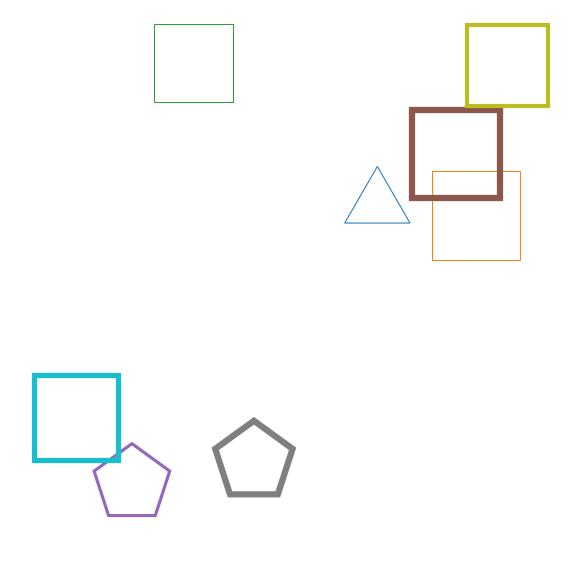[{"shape": "triangle", "thickness": 0.5, "radius": 0.33, "center": [0.653, 0.646]}, {"shape": "square", "thickness": 0.5, "radius": 0.38, "center": [0.824, 0.626]}, {"shape": "square", "thickness": 0.5, "radius": 0.34, "center": [0.335, 0.89]}, {"shape": "pentagon", "thickness": 1.5, "radius": 0.34, "center": [0.228, 0.162]}, {"shape": "square", "thickness": 3, "radius": 0.38, "center": [0.789, 0.732]}, {"shape": "pentagon", "thickness": 3, "radius": 0.35, "center": [0.44, 0.2]}, {"shape": "square", "thickness": 2, "radius": 0.35, "center": [0.879, 0.886]}, {"shape": "square", "thickness": 2.5, "radius": 0.37, "center": [0.132, 0.276]}]